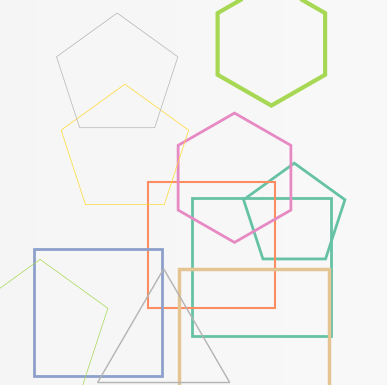[{"shape": "pentagon", "thickness": 2, "radius": 0.69, "center": [0.759, 0.439]}, {"shape": "square", "thickness": 2, "radius": 0.9, "center": [0.674, 0.307]}, {"shape": "square", "thickness": 1.5, "radius": 0.82, "center": [0.546, 0.363]}, {"shape": "square", "thickness": 2, "radius": 0.83, "center": [0.253, 0.188]}, {"shape": "hexagon", "thickness": 2, "radius": 0.84, "center": [0.605, 0.538]}, {"shape": "pentagon", "thickness": 0.5, "radius": 0.92, "center": [0.103, 0.142]}, {"shape": "hexagon", "thickness": 3, "radius": 0.8, "center": [0.7, 0.886]}, {"shape": "pentagon", "thickness": 0.5, "radius": 0.86, "center": [0.322, 0.608]}, {"shape": "square", "thickness": 2.5, "radius": 0.97, "center": [0.656, 0.106]}, {"shape": "triangle", "thickness": 1, "radius": 0.98, "center": [0.422, 0.105]}, {"shape": "pentagon", "thickness": 0.5, "radius": 0.82, "center": [0.302, 0.802]}]